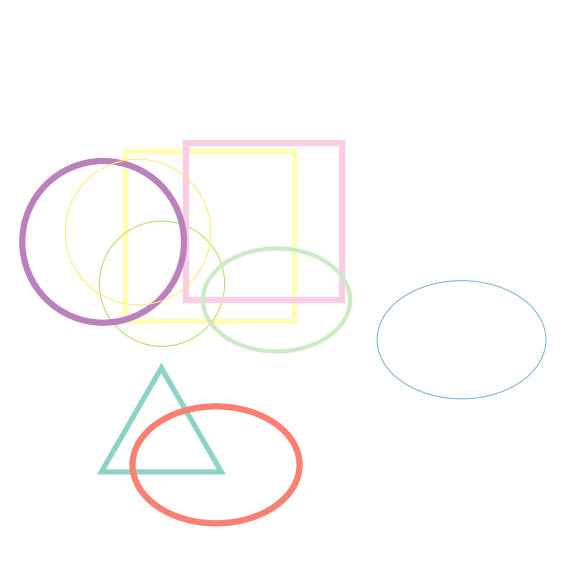[{"shape": "triangle", "thickness": 2.5, "radius": 0.6, "center": [0.279, 0.242]}, {"shape": "square", "thickness": 2.5, "radius": 0.73, "center": [0.363, 0.59]}, {"shape": "oval", "thickness": 3, "radius": 0.72, "center": [0.374, 0.194]}, {"shape": "oval", "thickness": 0.5, "radius": 0.73, "center": [0.799, 0.411]}, {"shape": "circle", "thickness": 0.5, "radius": 0.54, "center": [0.28, 0.508]}, {"shape": "square", "thickness": 3, "radius": 0.68, "center": [0.457, 0.616]}, {"shape": "circle", "thickness": 3, "radius": 0.7, "center": [0.179, 0.58]}, {"shape": "oval", "thickness": 2, "radius": 0.64, "center": [0.479, 0.48]}, {"shape": "circle", "thickness": 0.5, "radius": 0.63, "center": [0.239, 0.597]}]